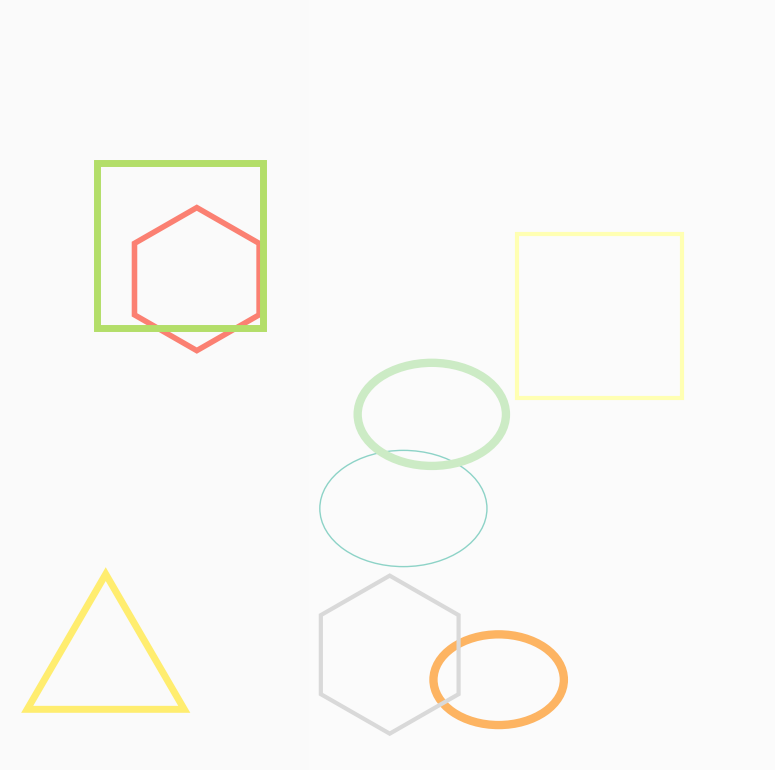[{"shape": "oval", "thickness": 0.5, "radius": 0.54, "center": [0.52, 0.34]}, {"shape": "square", "thickness": 1.5, "radius": 0.53, "center": [0.774, 0.59]}, {"shape": "hexagon", "thickness": 2, "radius": 0.46, "center": [0.254, 0.638]}, {"shape": "oval", "thickness": 3, "radius": 0.42, "center": [0.643, 0.117]}, {"shape": "square", "thickness": 2.5, "radius": 0.54, "center": [0.233, 0.681]}, {"shape": "hexagon", "thickness": 1.5, "radius": 0.51, "center": [0.503, 0.15]}, {"shape": "oval", "thickness": 3, "radius": 0.48, "center": [0.557, 0.462]}, {"shape": "triangle", "thickness": 2.5, "radius": 0.59, "center": [0.136, 0.137]}]